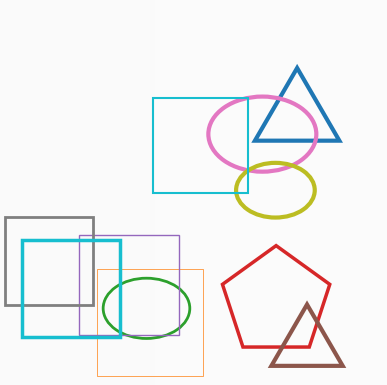[{"shape": "triangle", "thickness": 3, "radius": 0.63, "center": [0.767, 0.698]}, {"shape": "square", "thickness": 0.5, "radius": 0.69, "center": [0.387, 0.162]}, {"shape": "oval", "thickness": 2, "radius": 0.56, "center": [0.378, 0.199]}, {"shape": "pentagon", "thickness": 2.5, "radius": 0.73, "center": [0.713, 0.216]}, {"shape": "square", "thickness": 1, "radius": 0.65, "center": [0.333, 0.26]}, {"shape": "triangle", "thickness": 3, "radius": 0.53, "center": [0.792, 0.103]}, {"shape": "oval", "thickness": 3, "radius": 0.7, "center": [0.677, 0.652]}, {"shape": "square", "thickness": 2, "radius": 0.57, "center": [0.126, 0.322]}, {"shape": "oval", "thickness": 3, "radius": 0.51, "center": [0.711, 0.506]}, {"shape": "square", "thickness": 1.5, "radius": 0.62, "center": [0.517, 0.622]}, {"shape": "square", "thickness": 2.5, "radius": 0.63, "center": [0.183, 0.251]}]